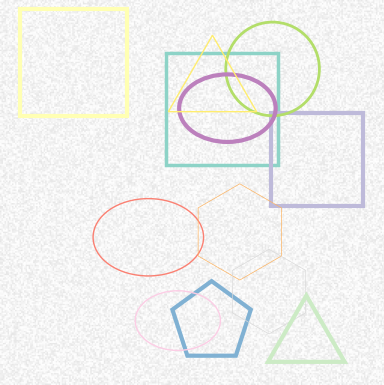[{"shape": "square", "thickness": 2.5, "radius": 0.73, "center": [0.576, 0.717]}, {"shape": "square", "thickness": 3, "radius": 0.7, "center": [0.19, 0.838]}, {"shape": "square", "thickness": 3, "radius": 0.6, "center": [0.824, 0.586]}, {"shape": "oval", "thickness": 1, "radius": 0.72, "center": [0.385, 0.384]}, {"shape": "pentagon", "thickness": 3, "radius": 0.54, "center": [0.55, 0.163]}, {"shape": "hexagon", "thickness": 0.5, "radius": 0.62, "center": [0.623, 0.398]}, {"shape": "circle", "thickness": 2, "radius": 0.61, "center": [0.708, 0.821]}, {"shape": "oval", "thickness": 1, "radius": 0.55, "center": [0.462, 0.167]}, {"shape": "hexagon", "thickness": 0.5, "radius": 0.55, "center": [0.699, 0.243]}, {"shape": "oval", "thickness": 3, "radius": 0.63, "center": [0.591, 0.719]}, {"shape": "triangle", "thickness": 3, "radius": 0.57, "center": [0.796, 0.118]}, {"shape": "triangle", "thickness": 1, "radius": 0.66, "center": [0.552, 0.776]}]